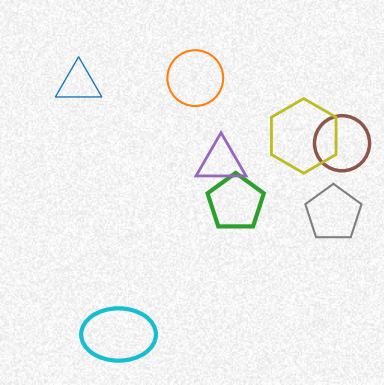[{"shape": "triangle", "thickness": 1, "radius": 0.35, "center": [0.204, 0.783]}, {"shape": "circle", "thickness": 1.5, "radius": 0.36, "center": [0.507, 0.797]}, {"shape": "pentagon", "thickness": 3, "radius": 0.38, "center": [0.612, 0.474]}, {"shape": "triangle", "thickness": 2, "radius": 0.37, "center": [0.574, 0.58]}, {"shape": "circle", "thickness": 2.5, "radius": 0.36, "center": [0.888, 0.628]}, {"shape": "pentagon", "thickness": 1.5, "radius": 0.38, "center": [0.866, 0.446]}, {"shape": "hexagon", "thickness": 2, "radius": 0.48, "center": [0.789, 0.647]}, {"shape": "oval", "thickness": 3, "radius": 0.49, "center": [0.308, 0.131]}]